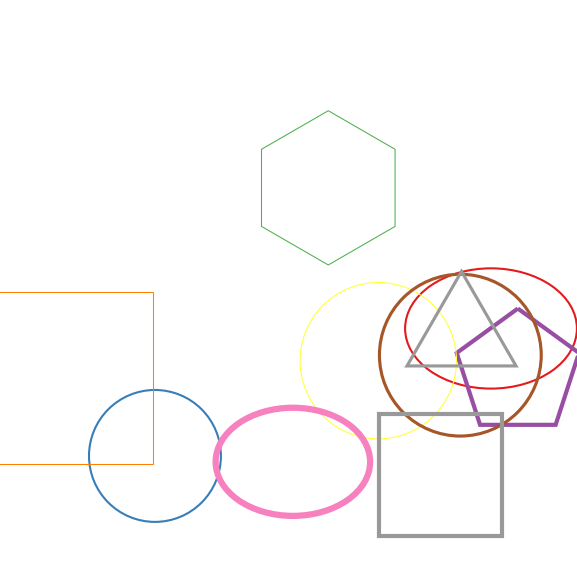[{"shape": "oval", "thickness": 1, "radius": 0.74, "center": [0.85, 0.43]}, {"shape": "circle", "thickness": 1, "radius": 0.57, "center": [0.268, 0.21]}, {"shape": "hexagon", "thickness": 0.5, "radius": 0.67, "center": [0.568, 0.674]}, {"shape": "pentagon", "thickness": 2, "radius": 0.56, "center": [0.897, 0.354]}, {"shape": "square", "thickness": 0.5, "radius": 0.74, "center": [0.117, 0.345]}, {"shape": "circle", "thickness": 0.5, "radius": 0.68, "center": [0.655, 0.375]}, {"shape": "circle", "thickness": 1.5, "radius": 0.7, "center": [0.797, 0.384]}, {"shape": "oval", "thickness": 3, "radius": 0.67, "center": [0.507, 0.199]}, {"shape": "triangle", "thickness": 1.5, "radius": 0.55, "center": [0.799, 0.42]}, {"shape": "square", "thickness": 2, "radius": 0.53, "center": [0.763, 0.177]}]